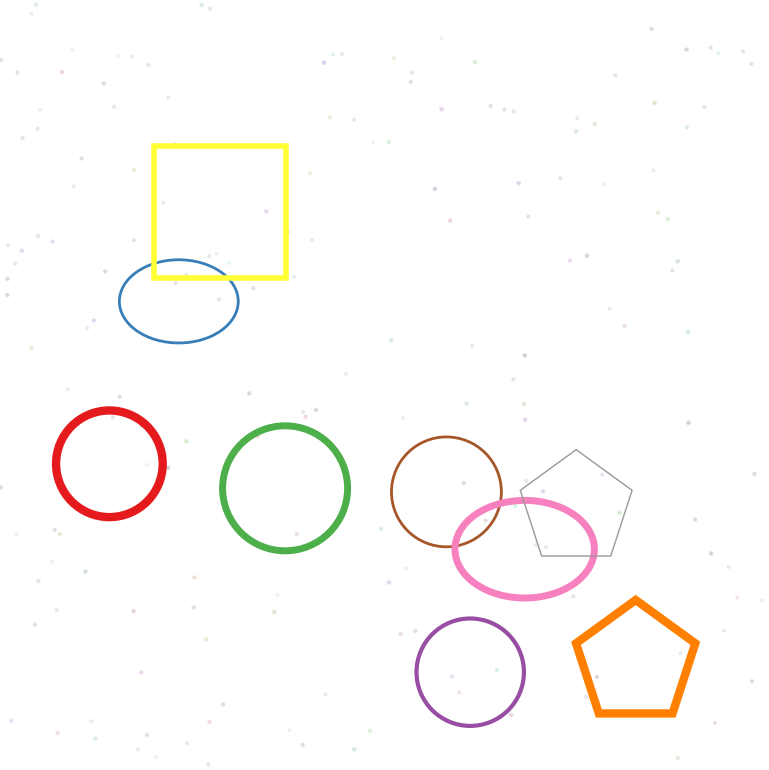[{"shape": "circle", "thickness": 3, "radius": 0.35, "center": [0.142, 0.398]}, {"shape": "oval", "thickness": 1, "radius": 0.39, "center": [0.232, 0.609]}, {"shape": "circle", "thickness": 2.5, "radius": 0.41, "center": [0.37, 0.366]}, {"shape": "circle", "thickness": 1.5, "radius": 0.35, "center": [0.611, 0.127]}, {"shape": "pentagon", "thickness": 3, "radius": 0.41, "center": [0.826, 0.139]}, {"shape": "square", "thickness": 2, "radius": 0.43, "center": [0.285, 0.725]}, {"shape": "circle", "thickness": 1, "radius": 0.36, "center": [0.58, 0.361]}, {"shape": "oval", "thickness": 2.5, "radius": 0.45, "center": [0.681, 0.287]}, {"shape": "pentagon", "thickness": 0.5, "radius": 0.38, "center": [0.748, 0.34]}]